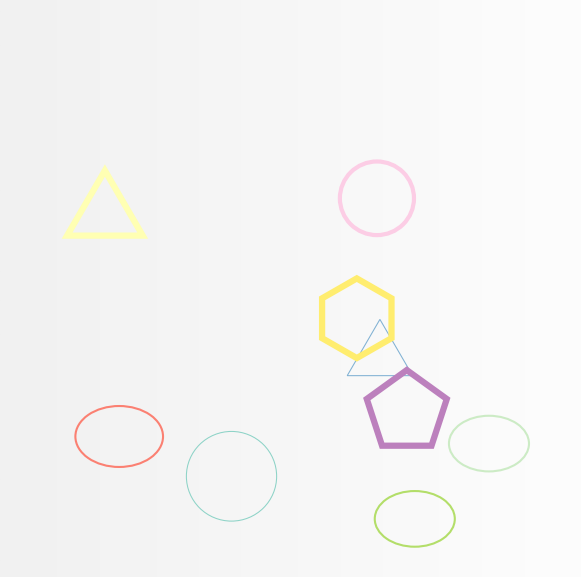[{"shape": "circle", "thickness": 0.5, "radius": 0.39, "center": [0.398, 0.174]}, {"shape": "triangle", "thickness": 3, "radius": 0.38, "center": [0.18, 0.629]}, {"shape": "oval", "thickness": 1, "radius": 0.38, "center": [0.205, 0.243]}, {"shape": "triangle", "thickness": 0.5, "radius": 0.32, "center": [0.654, 0.381]}, {"shape": "oval", "thickness": 1, "radius": 0.34, "center": [0.714, 0.101]}, {"shape": "circle", "thickness": 2, "radius": 0.32, "center": [0.648, 0.656]}, {"shape": "pentagon", "thickness": 3, "radius": 0.36, "center": [0.7, 0.286]}, {"shape": "oval", "thickness": 1, "radius": 0.34, "center": [0.841, 0.231]}, {"shape": "hexagon", "thickness": 3, "radius": 0.34, "center": [0.614, 0.448]}]